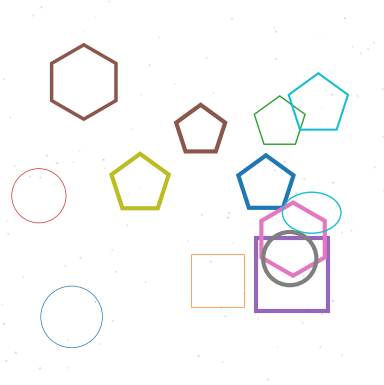[{"shape": "circle", "thickness": 0.5, "radius": 0.4, "center": [0.186, 0.177]}, {"shape": "pentagon", "thickness": 3, "radius": 0.38, "center": [0.691, 0.521]}, {"shape": "square", "thickness": 0.5, "radius": 0.34, "center": [0.565, 0.27]}, {"shape": "pentagon", "thickness": 1, "radius": 0.35, "center": [0.726, 0.681]}, {"shape": "circle", "thickness": 0.5, "radius": 0.35, "center": [0.101, 0.492]}, {"shape": "square", "thickness": 3, "radius": 0.47, "center": [0.758, 0.287]}, {"shape": "hexagon", "thickness": 2.5, "radius": 0.48, "center": [0.218, 0.787]}, {"shape": "pentagon", "thickness": 3, "radius": 0.33, "center": [0.521, 0.661]}, {"shape": "hexagon", "thickness": 3, "radius": 0.48, "center": [0.761, 0.379]}, {"shape": "circle", "thickness": 3, "radius": 0.35, "center": [0.753, 0.328]}, {"shape": "pentagon", "thickness": 3, "radius": 0.39, "center": [0.364, 0.522]}, {"shape": "oval", "thickness": 1, "radius": 0.38, "center": [0.81, 0.447]}, {"shape": "pentagon", "thickness": 1.5, "radius": 0.4, "center": [0.827, 0.729]}]